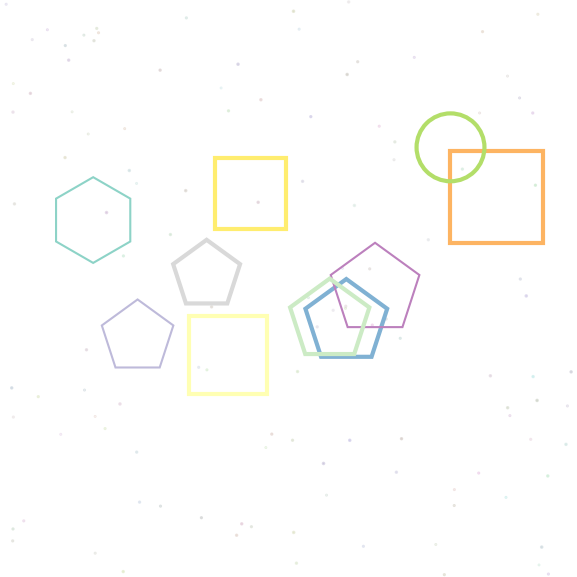[{"shape": "hexagon", "thickness": 1, "radius": 0.37, "center": [0.161, 0.618]}, {"shape": "square", "thickness": 2, "radius": 0.34, "center": [0.395, 0.385]}, {"shape": "pentagon", "thickness": 1, "radius": 0.33, "center": [0.238, 0.415]}, {"shape": "pentagon", "thickness": 2, "radius": 0.37, "center": [0.6, 0.442]}, {"shape": "square", "thickness": 2, "radius": 0.4, "center": [0.86, 0.658]}, {"shape": "circle", "thickness": 2, "radius": 0.29, "center": [0.78, 0.744]}, {"shape": "pentagon", "thickness": 2, "radius": 0.3, "center": [0.358, 0.523]}, {"shape": "pentagon", "thickness": 1, "radius": 0.4, "center": [0.649, 0.498]}, {"shape": "pentagon", "thickness": 2, "radius": 0.36, "center": [0.571, 0.444]}, {"shape": "square", "thickness": 2, "radius": 0.31, "center": [0.434, 0.664]}]